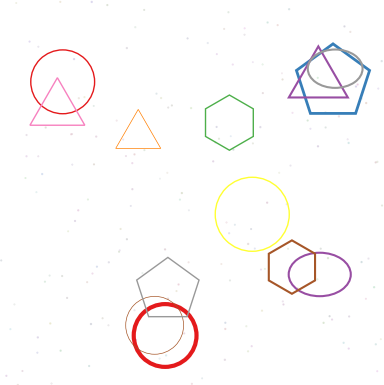[{"shape": "circle", "thickness": 3, "radius": 0.41, "center": [0.429, 0.129]}, {"shape": "circle", "thickness": 1, "radius": 0.41, "center": [0.163, 0.787]}, {"shape": "pentagon", "thickness": 2, "radius": 0.5, "center": [0.865, 0.786]}, {"shape": "hexagon", "thickness": 1, "radius": 0.36, "center": [0.596, 0.681]}, {"shape": "oval", "thickness": 1.5, "radius": 0.4, "center": [0.83, 0.287]}, {"shape": "triangle", "thickness": 1.5, "radius": 0.44, "center": [0.827, 0.791]}, {"shape": "triangle", "thickness": 0.5, "radius": 0.34, "center": [0.359, 0.648]}, {"shape": "circle", "thickness": 1, "radius": 0.48, "center": [0.655, 0.443]}, {"shape": "circle", "thickness": 0.5, "radius": 0.38, "center": [0.402, 0.155]}, {"shape": "hexagon", "thickness": 1.5, "radius": 0.35, "center": [0.758, 0.306]}, {"shape": "triangle", "thickness": 1, "radius": 0.41, "center": [0.149, 0.716]}, {"shape": "pentagon", "thickness": 1, "radius": 0.43, "center": [0.436, 0.246]}, {"shape": "oval", "thickness": 1.5, "radius": 0.36, "center": [0.871, 0.822]}]